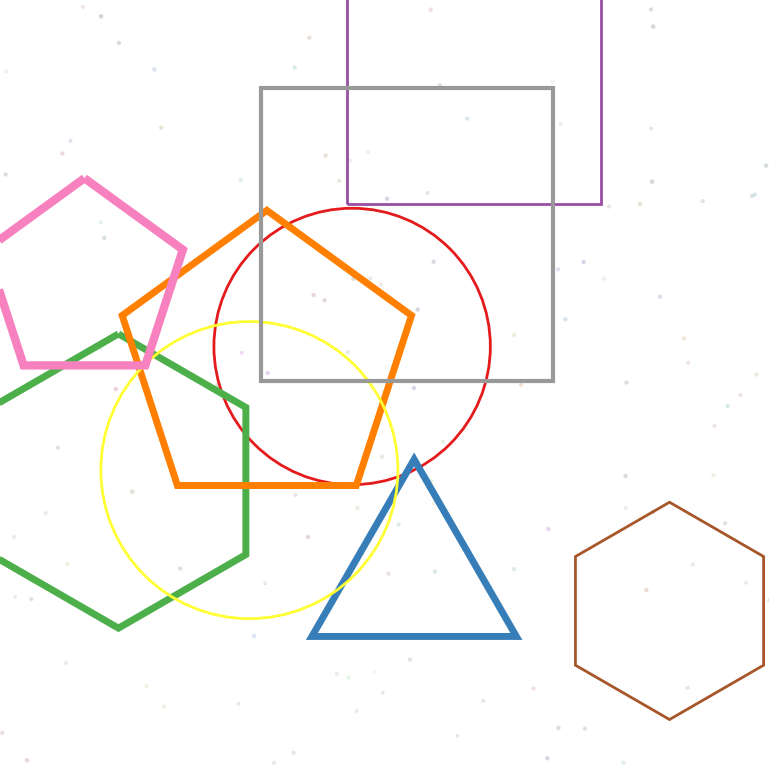[{"shape": "circle", "thickness": 1, "radius": 0.9, "center": [0.457, 0.55]}, {"shape": "triangle", "thickness": 2.5, "radius": 0.77, "center": [0.538, 0.25]}, {"shape": "hexagon", "thickness": 2.5, "radius": 0.96, "center": [0.154, 0.375]}, {"shape": "square", "thickness": 1, "radius": 0.82, "center": [0.616, 0.9]}, {"shape": "pentagon", "thickness": 2.5, "radius": 0.99, "center": [0.347, 0.529]}, {"shape": "circle", "thickness": 1, "radius": 0.96, "center": [0.324, 0.389]}, {"shape": "hexagon", "thickness": 1, "radius": 0.71, "center": [0.87, 0.207]}, {"shape": "pentagon", "thickness": 3, "radius": 0.67, "center": [0.11, 0.634]}, {"shape": "square", "thickness": 1.5, "radius": 0.95, "center": [0.529, 0.696]}]